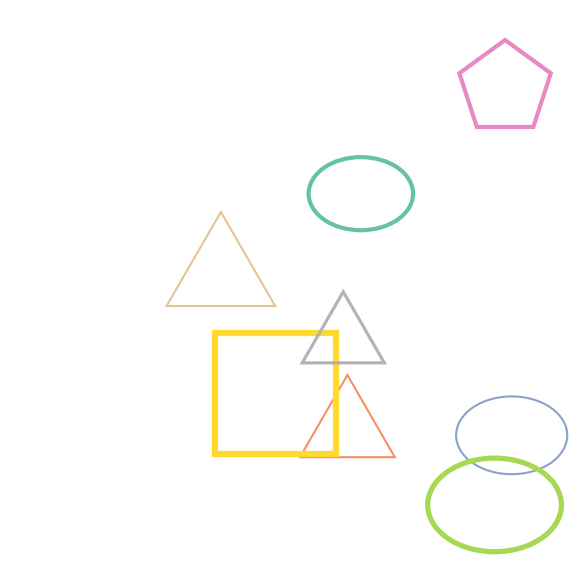[{"shape": "oval", "thickness": 2, "radius": 0.45, "center": [0.625, 0.664]}, {"shape": "triangle", "thickness": 1, "radius": 0.47, "center": [0.602, 0.255]}, {"shape": "oval", "thickness": 1, "radius": 0.48, "center": [0.886, 0.245]}, {"shape": "pentagon", "thickness": 2, "radius": 0.42, "center": [0.875, 0.847]}, {"shape": "oval", "thickness": 2.5, "radius": 0.58, "center": [0.856, 0.125]}, {"shape": "square", "thickness": 3, "radius": 0.52, "center": [0.477, 0.318]}, {"shape": "triangle", "thickness": 1, "radius": 0.54, "center": [0.382, 0.523]}, {"shape": "triangle", "thickness": 1.5, "radius": 0.41, "center": [0.594, 0.412]}]